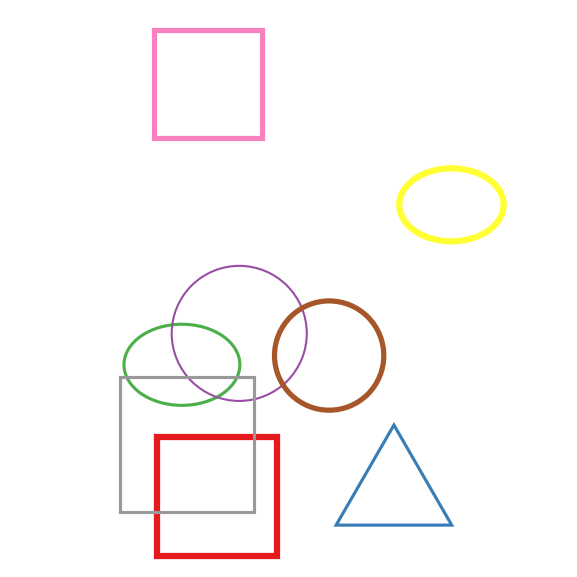[{"shape": "square", "thickness": 3, "radius": 0.52, "center": [0.376, 0.139]}, {"shape": "triangle", "thickness": 1.5, "radius": 0.58, "center": [0.682, 0.148]}, {"shape": "oval", "thickness": 1.5, "radius": 0.5, "center": [0.315, 0.367]}, {"shape": "circle", "thickness": 1, "radius": 0.58, "center": [0.414, 0.422]}, {"shape": "oval", "thickness": 3, "radius": 0.45, "center": [0.782, 0.644]}, {"shape": "circle", "thickness": 2.5, "radius": 0.47, "center": [0.57, 0.383]}, {"shape": "square", "thickness": 2.5, "radius": 0.47, "center": [0.361, 0.854]}, {"shape": "square", "thickness": 1.5, "radius": 0.58, "center": [0.324, 0.23]}]